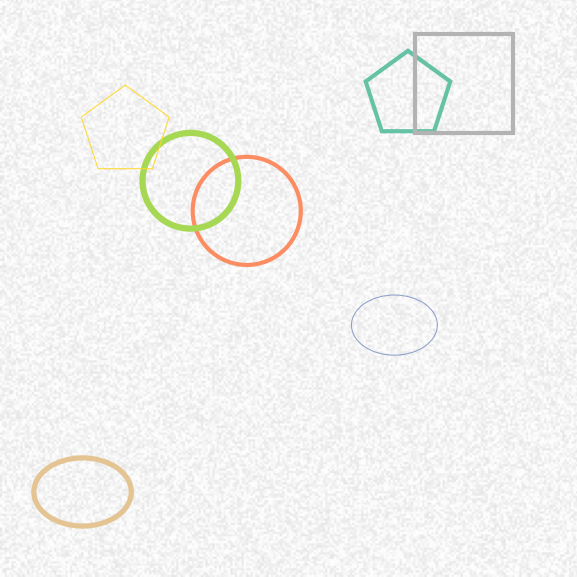[{"shape": "pentagon", "thickness": 2, "radius": 0.39, "center": [0.706, 0.834]}, {"shape": "circle", "thickness": 2, "radius": 0.47, "center": [0.427, 0.634]}, {"shape": "oval", "thickness": 0.5, "radius": 0.37, "center": [0.683, 0.436]}, {"shape": "circle", "thickness": 3, "radius": 0.41, "center": [0.33, 0.686]}, {"shape": "pentagon", "thickness": 0.5, "radius": 0.4, "center": [0.217, 0.772]}, {"shape": "oval", "thickness": 2.5, "radius": 0.42, "center": [0.143, 0.147]}, {"shape": "square", "thickness": 2, "radius": 0.43, "center": [0.804, 0.854]}]